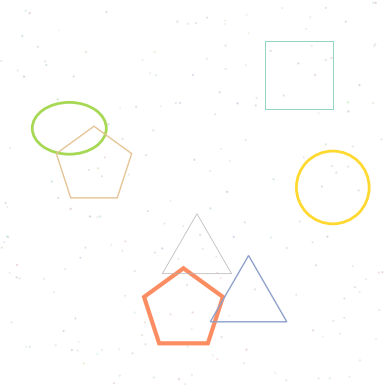[{"shape": "square", "thickness": 0.5, "radius": 0.45, "center": [0.777, 0.805]}, {"shape": "pentagon", "thickness": 3, "radius": 0.54, "center": [0.477, 0.195]}, {"shape": "triangle", "thickness": 1, "radius": 0.57, "center": [0.646, 0.222]}, {"shape": "oval", "thickness": 2, "radius": 0.48, "center": [0.18, 0.667]}, {"shape": "circle", "thickness": 2, "radius": 0.47, "center": [0.864, 0.513]}, {"shape": "pentagon", "thickness": 1, "radius": 0.51, "center": [0.244, 0.569]}, {"shape": "triangle", "thickness": 0.5, "radius": 0.52, "center": [0.512, 0.341]}]